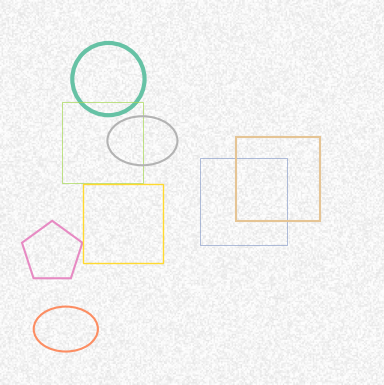[{"shape": "circle", "thickness": 3, "radius": 0.47, "center": [0.282, 0.795]}, {"shape": "oval", "thickness": 1.5, "radius": 0.42, "center": [0.171, 0.145]}, {"shape": "square", "thickness": 0.5, "radius": 0.57, "center": [0.633, 0.476]}, {"shape": "pentagon", "thickness": 1.5, "radius": 0.41, "center": [0.136, 0.344]}, {"shape": "square", "thickness": 0.5, "radius": 0.53, "center": [0.266, 0.63]}, {"shape": "square", "thickness": 1, "radius": 0.52, "center": [0.319, 0.42]}, {"shape": "square", "thickness": 1.5, "radius": 0.54, "center": [0.721, 0.536]}, {"shape": "oval", "thickness": 1.5, "radius": 0.45, "center": [0.37, 0.634]}]